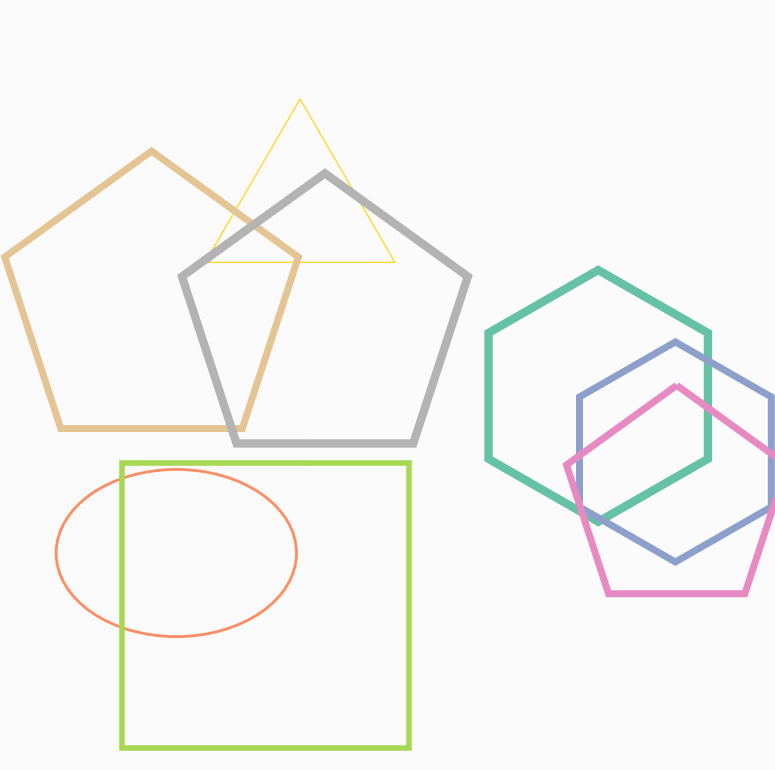[{"shape": "hexagon", "thickness": 3, "radius": 0.82, "center": [0.772, 0.486]}, {"shape": "oval", "thickness": 1, "radius": 0.78, "center": [0.228, 0.282]}, {"shape": "hexagon", "thickness": 2.5, "radius": 0.71, "center": [0.871, 0.413]}, {"shape": "pentagon", "thickness": 2.5, "radius": 0.75, "center": [0.873, 0.35]}, {"shape": "square", "thickness": 2, "radius": 0.93, "center": [0.343, 0.214]}, {"shape": "triangle", "thickness": 0.5, "radius": 0.71, "center": [0.387, 0.73]}, {"shape": "pentagon", "thickness": 2.5, "radius": 1.0, "center": [0.196, 0.605]}, {"shape": "pentagon", "thickness": 3, "radius": 0.97, "center": [0.419, 0.581]}]